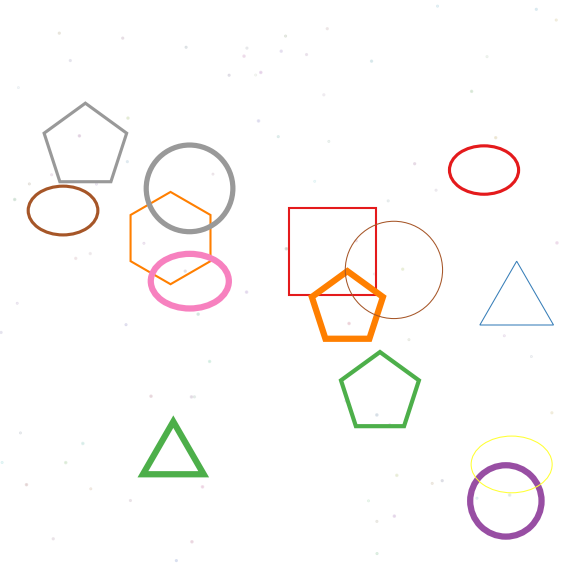[{"shape": "oval", "thickness": 1.5, "radius": 0.3, "center": [0.838, 0.705]}, {"shape": "square", "thickness": 1, "radius": 0.37, "center": [0.576, 0.564]}, {"shape": "triangle", "thickness": 0.5, "radius": 0.37, "center": [0.895, 0.473]}, {"shape": "triangle", "thickness": 3, "radius": 0.3, "center": [0.3, 0.208]}, {"shape": "pentagon", "thickness": 2, "radius": 0.35, "center": [0.658, 0.319]}, {"shape": "circle", "thickness": 3, "radius": 0.31, "center": [0.876, 0.132]}, {"shape": "pentagon", "thickness": 3, "radius": 0.32, "center": [0.602, 0.465]}, {"shape": "hexagon", "thickness": 1, "radius": 0.4, "center": [0.295, 0.587]}, {"shape": "oval", "thickness": 0.5, "radius": 0.35, "center": [0.886, 0.195]}, {"shape": "oval", "thickness": 1.5, "radius": 0.3, "center": [0.109, 0.635]}, {"shape": "circle", "thickness": 0.5, "radius": 0.42, "center": [0.682, 0.532]}, {"shape": "oval", "thickness": 3, "radius": 0.34, "center": [0.329, 0.512]}, {"shape": "pentagon", "thickness": 1.5, "radius": 0.38, "center": [0.148, 0.745]}, {"shape": "circle", "thickness": 2.5, "radius": 0.38, "center": [0.328, 0.673]}]